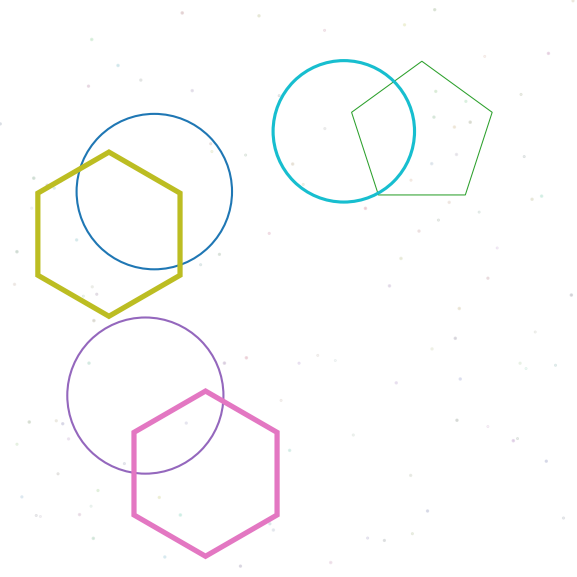[{"shape": "circle", "thickness": 1, "radius": 0.67, "center": [0.267, 0.667]}, {"shape": "pentagon", "thickness": 0.5, "radius": 0.64, "center": [0.731, 0.765]}, {"shape": "circle", "thickness": 1, "radius": 0.68, "center": [0.252, 0.314]}, {"shape": "hexagon", "thickness": 2.5, "radius": 0.72, "center": [0.356, 0.179]}, {"shape": "hexagon", "thickness": 2.5, "radius": 0.71, "center": [0.189, 0.594]}, {"shape": "circle", "thickness": 1.5, "radius": 0.61, "center": [0.595, 0.772]}]